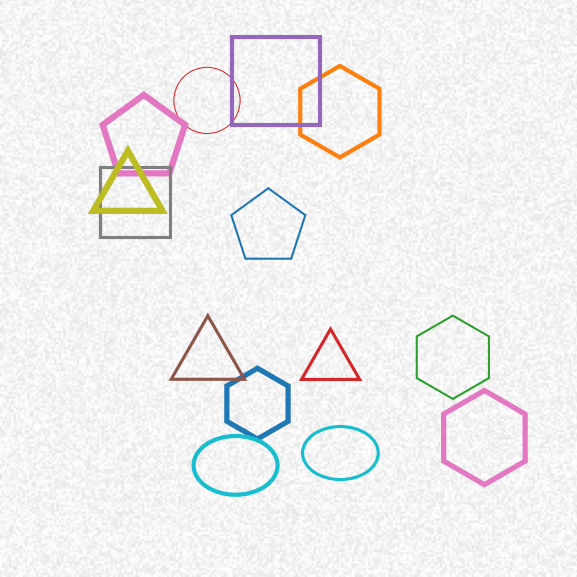[{"shape": "pentagon", "thickness": 1, "radius": 0.34, "center": [0.465, 0.606]}, {"shape": "hexagon", "thickness": 2.5, "radius": 0.31, "center": [0.446, 0.3]}, {"shape": "hexagon", "thickness": 2, "radius": 0.4, "center": [0.589, 0.806]}, {"shape": "hexagon", "thickness": 1, "radius": 0.36, "center": [0.784, 0.381]}, {"shape": "triangle", "thickness": 1.5, "radius": 0.29, "center": [0.572, 0.371]}, {"shape": "circle", "thickness": 0.5, "radius": 0.29, "center": [0.358, 0.825]}, {"shape": "square", "thickness": 2, "radius": 0.38, "center": [0.478, 0.859]}, {"shape": "triangle", "thickness": 1.5, "radius": 0.37, "center": [0.36, 0.379]}, {"shape": "pentagon", "thickness": 3, "radius": 0.38, "center": [0.249, 0.76]}, {"shape": "hexagon", "thickness": 2.5, "radius": 0.41, "center": [0.839, 0.241]}, {"shape": "square", "thickness": 1.5, "radius": 0.3, "center": [0.234, 0.649]}, {"shape": "triangle", "thickness": 3, "radius": 0.35, "center": [0.221, 0.669]}, {"shape": "oval", "thickness": 2, "radius": 0.36, "center": [0.408, 0.193]}, {"shape": "oval", "thickness": 1.5, "radius": 0.33, "center": [0.589, 0.215]}]